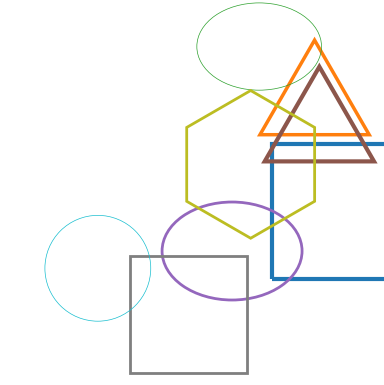[{"shape": "square", "thickness": 3, "radius": 0.88, "center": [0.884, 0.451]}, {"shape": "triangle", "thickness": 2.5, "radius": 0.82, "center": [0.817, 0.732]}, {"shape": "oval", "thickness": 0.5, "radius": 0.81, "center": [0.673, 0.879]}, {"shape": "oval", "thickness": 2, "radius": 0.91, "center": [0.603, 0.348]}, {"shape": "triangle", "thickness": 3, "radius": 0.82, "center": [0.829, 0.663]}, {"shape": "square", "thickness": 2, "radius": 0.76, "center": [0.489, 0.183]}, {"shape": "hexagon", "thickness": 2, "radius": 0.96, "center": [0.651, 0.573]}, {"shape": "circle", "thickness": 0.5, "radius": 0.69, "center": [0.254, 0.303]}]